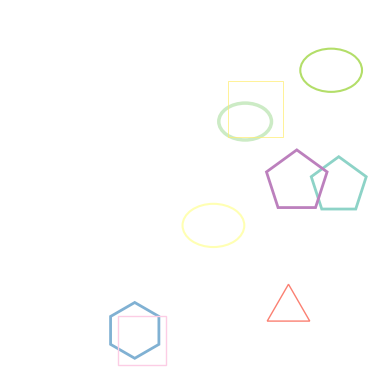[{"shape": "pentagon", "thickness": 2, "radius": 0.38, "center": [0.88, 0.518]}, {"shape": "oval", "thickness": 1.5, "radius": 0.4, "center": [0.554, 0.414]}, {"shape": "triangle", "thickness": 1, "radius": 0.32, "center": [0.749, 0.198]}, {"shape": "hexagon", "thickness": 2, "radius": 0.36, "center": [0.35, 0.142]}, {"shape": "oval", "thickness": 1.5, "radius": 0.4, "center": [0.86, 0.817]}, {"shape": "square", "thickness": 1, "radius": 0.32, "center": [0.369, 0.115]}, {"shape": "pentagon", "thickness": 2, "radius": 0.41, "center": [0.771, 0.528]}, {"shape": "oval", "thickness": 2.5, "radius": 0.34, "center": [0.637, 0.684]}, {"shape": "square", "thickness": 0.5, "radius": 0.36, "center": [0.664, 0.716]}]